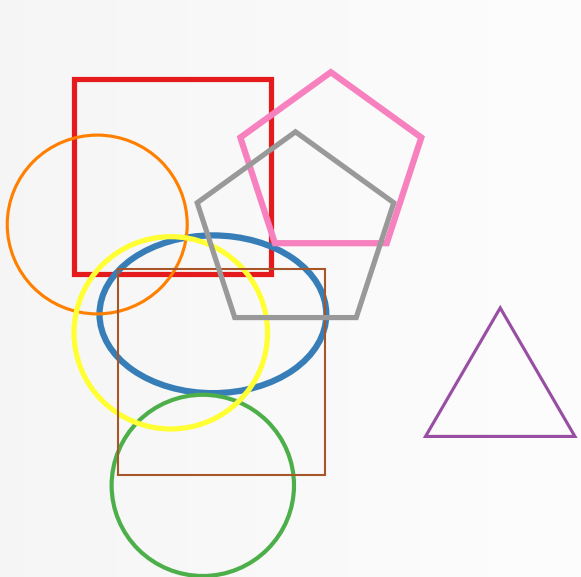[{"shape": "square", "thickness": 2.5, "radius": 0.85, "center": [0.297, 0.694]}, {"shape": "oval", "thickness": 3, "radius": 0.98, "center": [0.366, 0.455]}, {"shape": "circle", "thickness": 2, "radius": 0.78, "center": [0.349, 0.159]}, {"shape": "triangle", "thickness": 1.5, "radius": 0.74, "center": [0.861, 0.318]}, {"shape": "circle", "thickness": 1.5, "radius": 0.77, "center": [0.167, 0.61]}, {"shape": "circle", "thickness": 2.5, "radius": 0.83, "center": [0.294, 0.423]}, {"shape": "square", "thickness": 1, "radius": 0.89, "center": [0.381, 0.355]}, {"shape": "pentagon", "thickness": 3, "radius": 0.82, "center": [0.569, 0.71]}, {"shape": "pentagon", "thickness": 2.5, "radius": 0.89, "center": [0.508, 0.593]}]